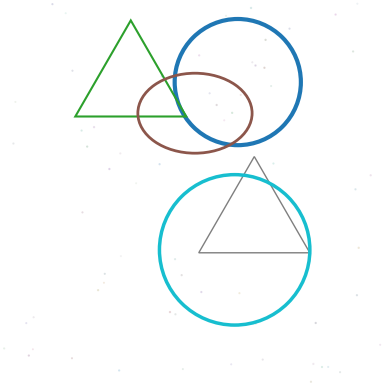[{"shape": "circle", "thickness": 3, "radius": 0.82, "center": [0.618, 0.787]}, {"shape": "triangle", "thickness": 1.5, "radius": 0.83, "center": [0.34, 0.781]}, {"shape": "oval", "thickness": 2, "radius": 0.74, "center": [0.506, 0.706]}, {"shape": "triangle", "thickness": 1, "radius": 0.83, "center": [0.66, 0.427]}, {"shape": "circle", "thickness": 2.5, "radius": 0.98, "center": [0.609, 0.351]}]